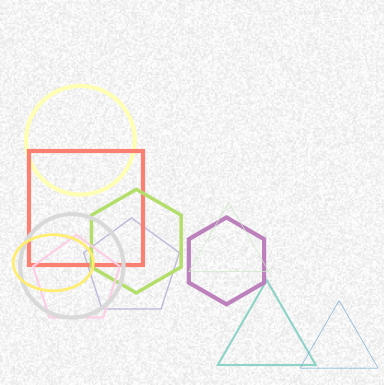[{"shape": "triangle", "thickness": 1.5, "radius": 0.73, "center": [0.693, 0.125]}, {"shape": "circle", "thickness": 3, "radius": 0.71, "center": [0.209, 0.636]}, {"shape": "pentagon", "thickness": 1, "radius": 0.65, "center": [0.342, 0.303]}, {"shape": "square", "thickness": 3, "radius": 0.74, "center": [0.224, 0.459]}, {"shape": "triangle", "thickness": 0.5, "radius": 0.59, "center": [0.881, 0.102]}, {"shape": "hexagon", "thickness": 2.5, "radius": 0.67, "center": [0.354, 0.374]}, {"shape": "pentagon", "thickness": 1.5, "radius": 0.59, "center": [0.198, 0.271]}, {"shape": "circle", "thickness": 3, "radius": 0.67, "center": [0.187, 0.309]}, {"shape": "hexagon", "thickness": 3, "radius": 0.56, "center": [0.588, 0.322]}, {"shape": "triangle", "thickness": 0.5, "radius": 0.6, "center": [0.594, 0.355]}, {"shape": "oval", "thickness": 2, "radius": 0.52, "center": [0.138, 0.317]}]